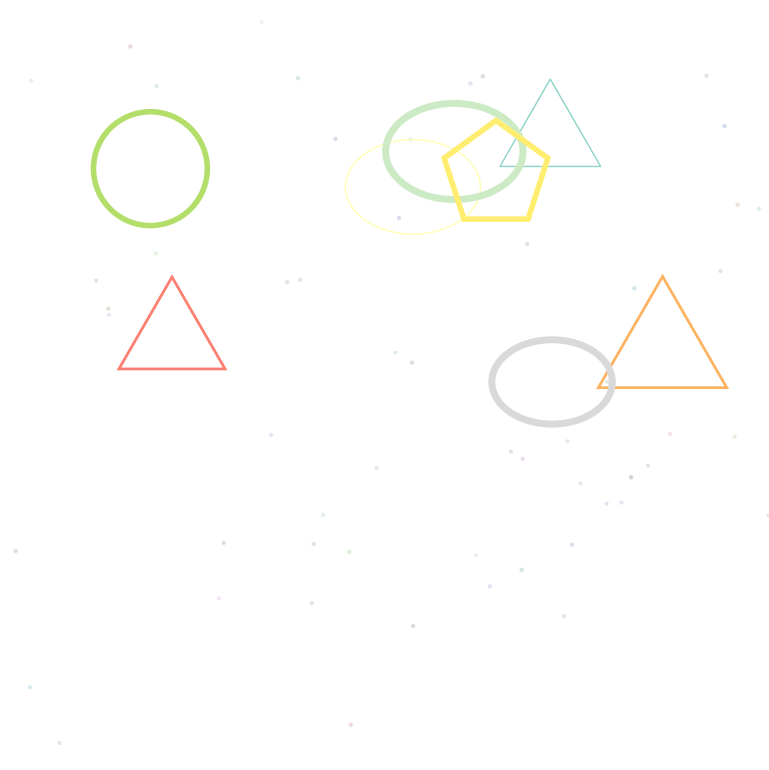[{"shape": "triangle", "thickness": 0.5, "radius": 0.38, "center": [0.715, 0.822]}, {"shape": "oval", "thickness": 0.5, "radius": 0.44, "center": [0.536, 0.757]}, {"shape": "triangle", "thickness": 1, "radius": 0.4, "center": [0.223, 0.561]}, {"shape": "triangle", "thickness": 1, "radius": 0.48, "center": [0.86, 0.545]}, {"shape": "circle", "thickness": 2, "radius": 0.37, "center": [0.195, 0.781]}, {"shape": "oval", "thickness": 2.5, "radius": 0.39, "center": [0.717, 0.504]}, {"shape": "oval", "thickness": 2.5, "radius": 0.45, "center": [0.59, 0.803]}, {"shape": "pentagon", "thickness": 2, "radius": 0.35, "center": [0.644, 0.773]}]